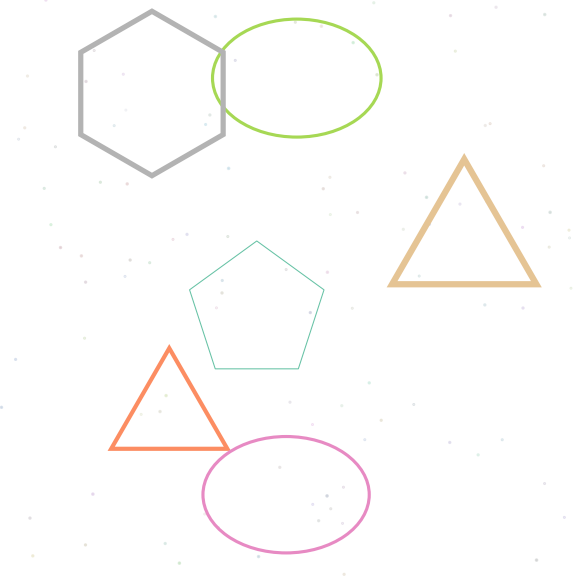[{"shape": "pentagon", "thickness": 0.5, "radius": 0.61, "center": [0.445, 0.459]}, {"shape": "triangle", "thickness": 2, "radius": 0.58, "center": [0.293, 0.28]}, {"shape": "oval", "thickness": 1.5, "radius": 0.72, "center": [0.495, 0.142]}, {"shape": "oval", "thickness": 1.5, "radius": 0.73, "center": [0.514, 0.864]}, {"shape": "triangle", "thickness": 3, "radius": 0.72, "center": [0.804, 0.579]}, {"shape": "hexagon", "thickness": 2.5, "radius": 0.71, "center": [0.263, 0.837]}]